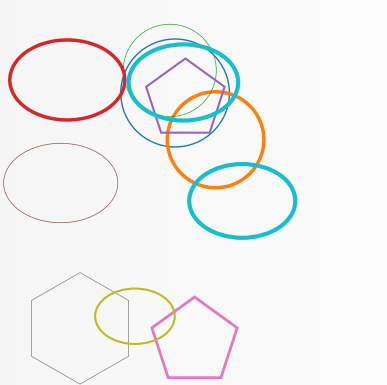[{"shape": "circle", "thickness": 1, "radius": 0.7, "center": [0.452, 0.758]}, {"shape": "circle", "thickness": 2.5, "radius": 0.62, "center": [0.556, 0.637]}, {"shape": "circle", "thickness": 0.5, "radius": 0.6, "center": [0.438, 0.817]}, {"shape": "oval", "thickness": 2.5, "radius": 0.74, "center": [0.174, 0.792]}, {"shape": "pentagon", "thickness": 1.5, "radius": 0.53, "center": [0.478, 0.742]}, {"shape": "oval", "thickness": 0.5, "radius": 0.74, "center": [0.157, 0.525]}, {"shape": "pentagon", "thickness": 2, "radius": 0.58, "center": [0.502, 0.113]}, {"shape": "hexagon", "thickness": 0.5, "radius": 0.72, "center": [0.207, 0.147]}, {"shape": "oval", "thickness": 1.5, "radius": 0.51, "center": [0.348, 0.179]}, {"shape": "oval", "thickness": 3, "radius": 0.68, "center": [0.625, 0.478]}, {"shape": "oval", "thickness": 3, "radius": 0.71, "center": [0.473, 0.786]}]